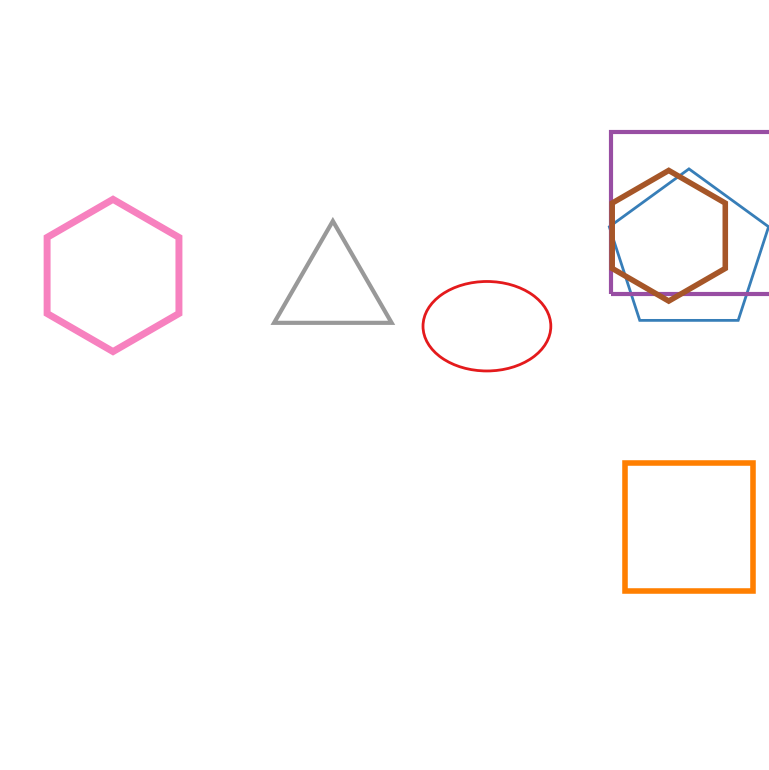[{"shape": "oval", "thickness": 1, "radius": 0.41, "center": [0.632, 0.576]}, {"shape": "pentagon", "thickness": 1, "radius": 0.54, "center": [0.895, 0.672]}, {"shape": "square", "thickness": 1.5, "radius": 0.53, "center": [0.899, 0.723]}, {"shape": "square", "thickness": 2, "radius": 0.41, "center": [0.895, 0.315]}, {"shape": "hexagon", "thickness": 2, "radius": 0.42, "center": [0.868, 0.694]}, {"shape": "hexagon", "thickness": 2.5, "radius": 0.49, "center": [0.147, 0.642]}, {"shape": "triangle", "thickness": 1.5, "radius": 0.44, "center": [0.432, 0.625]}]